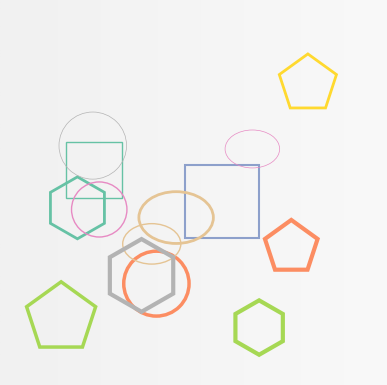[{"shape": "square", "thickness": 1, "radius": 0.36, "center": [0.242, 0.558]}, {"shape": "hexagon", "thickness": 2, "radius": 0.4, "center": [0.2, 0.46]}, {"shape": "circle", "thickness": 2.5, "radius": 0.42, "center": [0.404, 0.263]}, {"shape": "pentagon", "thickness": 3, "radius": 0.36, "center": [0.752, 0.357]}, {"shape": "square", "thickness": 1.5, "radius": 0.48, "center": [0.572, 0.476]}, {"shape": "oval", "thickness": 0.5, "radius": 0.35, "center": [0.651, 0.613]}, {"shape": "circle", "thickness": 1, "radius": 0.36, "center": [0.256, 0.456]}, {"shape": "pentagon", "thickness": 2.5, "radius": 0.47, "center": [0.158, 0.174]}, {"shape": "hexagon", "thickness": 3, "radius": 0.35, "center": [0.669, 0.149]}, {"shape": "pentagon", "thickness": 2, "radius": 0.39, "center": [0.795, 0.782]}, {"shape": "oval", "thickness": 2, "radius": 0.48, "center": [0.455, 0.435]}, {"shape": "oval", "thickness": 1, "radius": 0.38, "center": [0.392, 0.367]}, {"shape": "hexagon", "thickness": 3, "radius": 0.47, "center": [0.365, 0.285]}, {"shape": "circle", "thickness": 0.5, "radius": 0.44, "center": [0.239, 0.622]}]